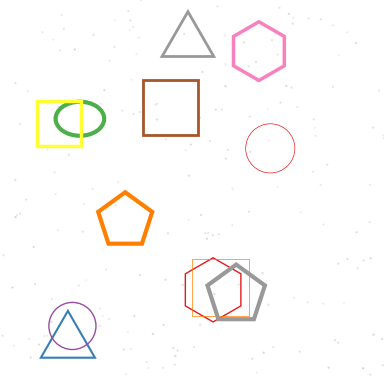[{"shape": "hexagon", "thickness": 1, "radius": 0.42, "center": [0.554, 0.247]}, {"shape": "circle", "thickness": 0.5, "radius": 0.32, "center": [0.702, 0.615]}, {"shape": "triangle", "thickness": 1.5, "radius": 0.41, "center": [0.176, 0.111]}, {"shape": "oval", "thickness": 3, "radius": 0.32, "center": [0.207, 0.692]}, {"shape": "circle", "thickness": 1, "radius": 0.31, "center": [0.188, 0.153]}, {"shape": "square", "thickness": 0.5, "radius": 0.37, "center": [0.573, 0.253]}, {"shape": "pentagon", "thickness": 3, "radius": 0.37, "center": [0.325, 0.427]}, {"shape": "square", "thickness": 2.5, "radius": 0.29, "center": [0.153, 0.679]}, {"shape": "square", "thickness": 2, "radius": 0.36, "center": [0.443, 0.721]}, {"shape": "hexagon", "thickness": 2.5, "radius": 0.38, "center": [0.673, 0.867]}, {"shape": "pentagon", "thickness": 3, "radius": 0.39, "center": [0.613, 0.234]}, {"shape": "triangle", "thickness": 2, "radius": 0.39, "center": [0.488, 0.892]}]